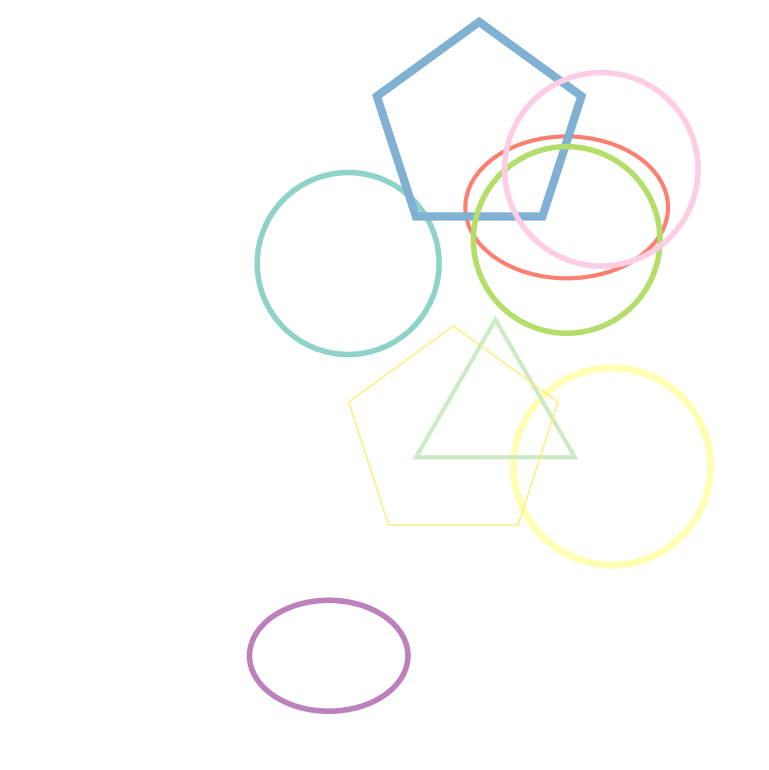[{"shape": "circle", "thickness": 2, "radius": 0.59, "center": [0.452, 0.658]}, {"shape": "circle", "thickness": 2.5, "radius": 0.64, "center": [0.795, 0.394]}, {"shape": "oval", "thickness": 1.5, "radius": 0.66, "center": [0.736, 0.731]}, {"shape": "pentagon", "thickness": 3, "radius": 0.7, "center": [0.622, 0.832]}, {"shape": "circle", "thickness": 2, "radius": 0.61, "center": [0.736, 0.688]}, {"shape": "circle", "thickness": 2, "radius": 0.63, "center": [0.781, 0.78]}, {"shape": "oval", "thickness": 2, "radius": 0.51, "center": [0.427, 0.148]}, {"shape": "triangle", "thickness": 1.5, "radius": 0.6, "center": [0.643, 0.466]}, {"shape": "pentagon", "thickness": 0.5, "radius": 0.71, "center": [0.589, 0.434]}]